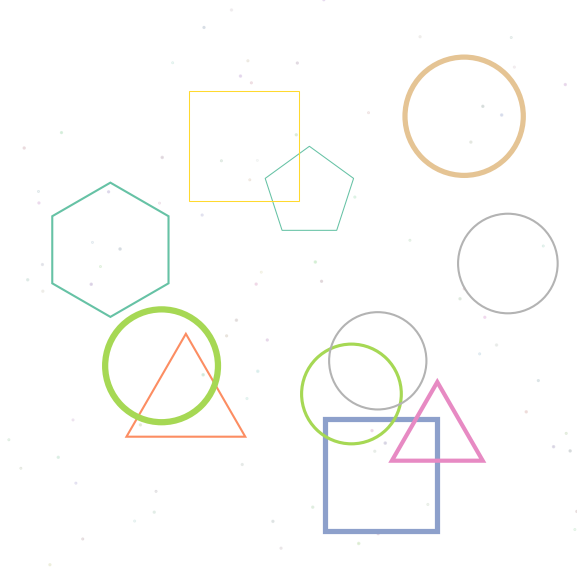[{"shape": "hexagon", "thickness": 1, "radius": 0.58, "center": [0.191, 0.567]}, {"shape": "pentagon", "thickness": 0.5, "radius": 0.4, "center": [0.536, 0.665]}, {"shape": "triangle", "thickness": 1, "radius": 0.59, "center": [0.322, 0.302]}, {"shape": "square", "thickness": 2.5, "radius": 0.48, "center": [0.66, 0.176]}, {"shape": "triangle", "thickness": 2, "radius": 0.45, "center": [0.757, 0.247]}, {"shape": "circle", "thickness": 3, "radius": 0.49, "center": [0.28, 0.366]}, {"shape": "circle", "thickness": 1.5, "radius": 0.43, "center": [0.609, 0.317]}, {"shape": "square", "thickness": 0.5, "radius": 0.47, "center": [0.423, 0.747]}, {"shape": "circle", "thickness": 2.5, "radius": 0.51, "center": [0.804, 0.798]}, {"shape": "circle", "thickness": 1, "radius": 0.42, "center": [0.654, 0.374]}, {"shape": "circle", "thickness": 1, "radius": 0.43, "center": [0.879, 0.543]}]